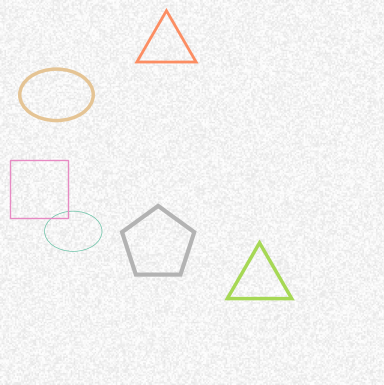[{"shape": "oval", "thickness": 0.5, "radius": 0.37, "center": [0.19, 0.399]}, {"shape": "triangle", "thickness": 2, "radius": 0.44, "center": [0.432, 0.883]}, {"shape": "square", "thickness": 1, "radius": 0.37, "center": [0.101, 0.509]}, {"shape": "triangle", "thickness": 2.5, "radius": 0.48, "center": [0.674, 0.273]}, {"shape": "oval", "thickness": 2.5, "radius": 0.48, "center": [0.147, 0.754]}, {"shape": "pentagon", "thickness": 3, "radius": 0.49, "center": [0.411, 0.367]}]